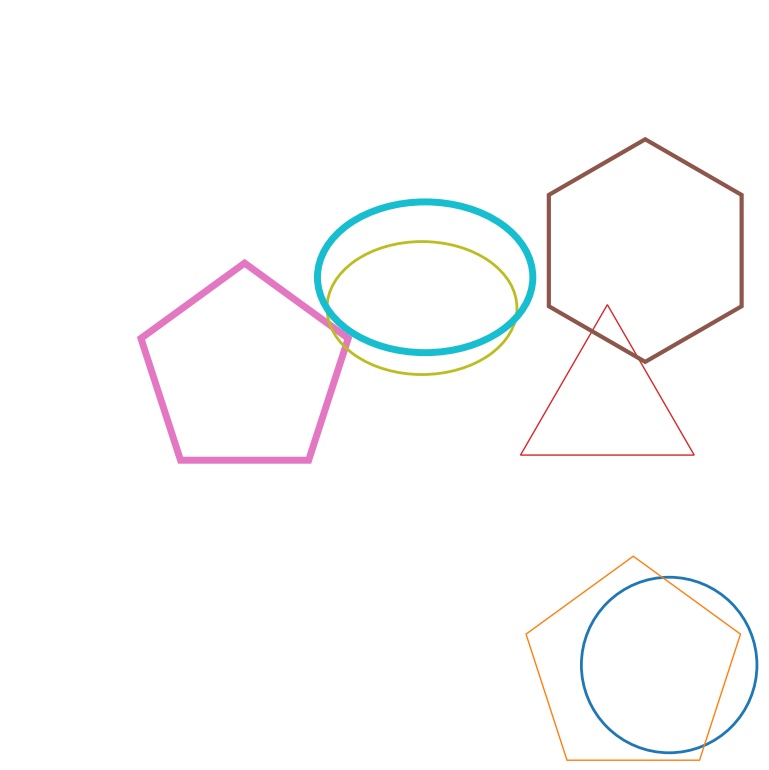[{"shape": "circle", "thickness": 1, "radius": 0.57, "center": [0.869, 0.136]}, {"shape": "pentagon", "thickness": 0.5, "radius": 0.73, "center": [0.822, 0.131]}, {"shape": "triangle", "thickness": 0.5, "radius": 0.65, "center": [0.789, 0.474]}, {"shape": "hexagon", "thickness": 1.5, "radius": 0.72, "center": [0.838, 0.675]}, {"shape": "pentagon", "thickness": 2.5, "radius": 0.71, "center": [0.318, 0.517]}, {"shape": "oval", "thickness": 1, "radius": 0.62, "center": [0.548, 0.6]}, {"shape": "oval", "thickness": 2.5, "radius": 0.7, "center": [0.552, 0.64]}]